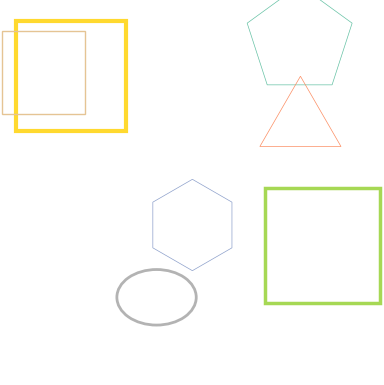[{"shape": "pentagon", "thickness": 0.5, "radius": 0.72, "center": [0.778, 0.896]}, {"shape": "triangle", "thickness": 0.5, "radius": 0.61, "center": [0.78, 0.68]}, {"shape": "hexagon", "thickness": 0.5, "radius": 0.59, "center": [0.5, 0.416]}, {"shape": "square", "thickness": 2.5, "radius": 0.75, "center": [0.837, 0.362]}, {"shape": "square", "thickness": 3, "radius": 0.71, "center": [0.185, 0.804]}, {"shape": "square", "thickness": 1, "radius": 0.54, "center": [0.113, 0.811]}, {"shape": "oval", "thickness": 2, "radius": 0.52, "center": [0.407, 0.228]}]